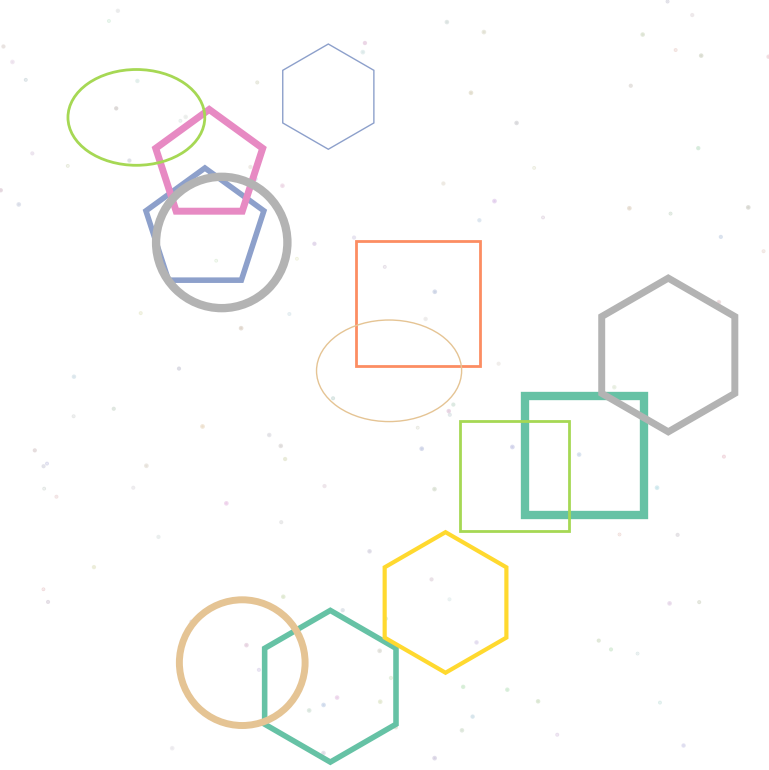[{"shape": "hexagon", "thickness": 2, "radius": 0.49, "center": [0.429, 0.109]}, {"shape": "square", "thickness": 3, "radius": 0.39, "center": [0.759, 0.409]}, {"shape": "square", "thickness": 1, "radius": 0.41, "center": [0.543, 0.606]}, {"shape": "hexagon", "thickness": 0.5, "radius": 0.34, "center": [0.426, 0.875]}, {"shape": "pentagon", "thickness": 2, "radius": 0.4, "center": [0.266, 0.701]}, {"shape": "pentagon", "thickness": 2.5, "radius": 0.37, "center": [0.272, 0.785]}, {"shape": "square", "thickness": 1, "radius": 0.36, "center": [0.668, 0.382]}, {"shape": "oval", "thickness": 1, "radius": 0.44, "center": [0.177, 0.848]}, {"shape": "hexagon", "thickness": 1.5, "radius": 0.46, "center": [0.579, 0.218]}, {"shape": "circle", "thickness": 2.5, "radius": 0.41, "center": [0.315, 0.139]}, {"shape": "oval", "thickness": 0.5, "radius": 0.47, "center": [0.505, 0.518]}, {"shape": "hexagon", "thickness": 2.5, "radius": 0.5, "center": [0.868, 0.539]}, {"shape": "circle", "thickness": 3, "radius": 0.43, "center": [0.288, 0.685]}]